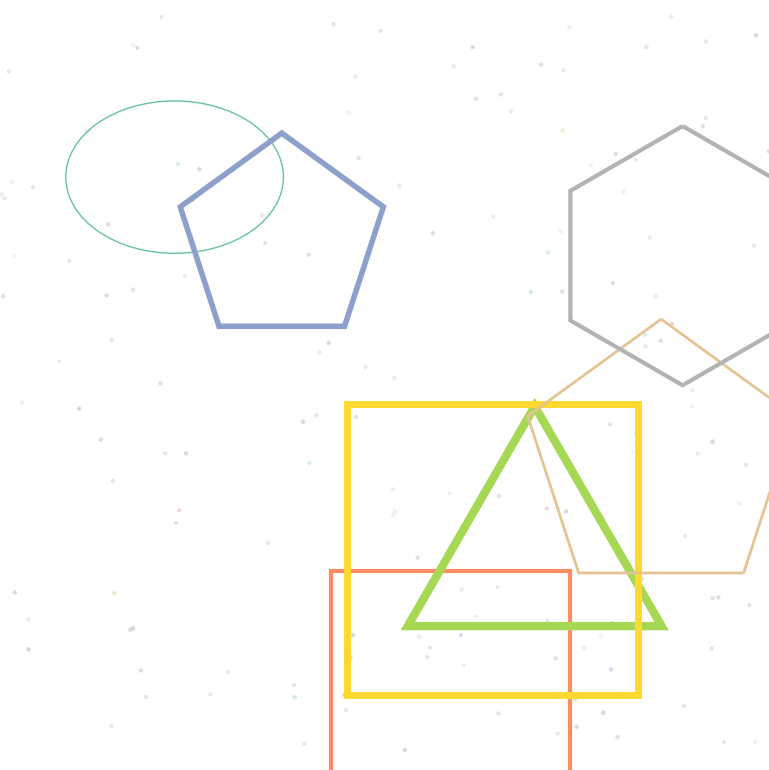[{"shape": "oval", "thickness": 0.5, "radius": 0.71, "center": [0.227, 0.77]}, {"shape": "square", "thickness": 1.5, "radius": 0.78, "center": [0.585, 0.104]}, {"shape": "pentagon", "thickness": 2, "radius": 0.69, "center": [0.366, 0.688]}, {"shape": "triangle", "thickness": 3, "radius": 0.95, "center": [0.694, 0.282]}, {"shape": "square", "thickness": 2.5, "radius": 0.95, "center": [0.64, 0.287]}, {"shape": "pentagon", "thickness": 1, "radius": 0.91, "center": [0.859, 0.403]}, {"shape": "hexagon", "thickness": 1.5, "radius": 0.84, "center": [0.886, 0.668]}]